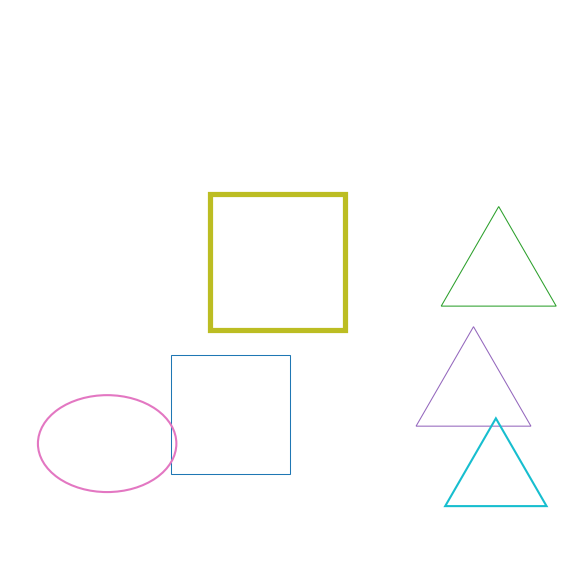[{"shape": "square", "thickness": 0.5, "radius": 0.51, "center": [0.399, 0.281]}, {"shape": "triangle", "thickness": 0.5, "radius": 0.57, "center": [0.864, 0.527]}, {"shape": "triangle", "thickness": 0.5, "radius": 0.57, "center": [0.82, 0.319]}, {"shape": "oval", "thickness": 1, "radius": 0.6, "center": [0.186, 0.231]}, {"shape": "square", "thickness": 2.5, "radius": 0.59, "center": [0.48, 0.545]}, {"shape": "triangle", "thickness": 1, "radius": 0.51, "center": [0.859, 0.173]}]